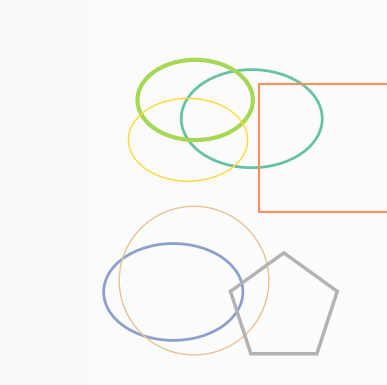[{"shape": "oval", "thickness": 2, "radius": 0.91, "center": [0.65, 0.692]}, {"shape": "square", "thickness": 1.5, "radius": 0.83, "center": [0.834, 0.616]}, {"shape": "oval", "thickness": 2, "radius": 0.9, "center": [0.447, 0.242]}, {"shape": "oval", "thickness": 3, "radius": 0.74, "center": [0.504, 0.74]}, {"shape": "oval", "thickness": 1, "radius": 0.77, "center": [0.485, 0.637]}, {"shape": "circle", "thickness": 1, "radius": 0.97, "center": [0.501, 0.271]}, {"shape": "pentagon", "thickness": 2.5, "radius": 0.72, "center": [0.733, 0.198]}]